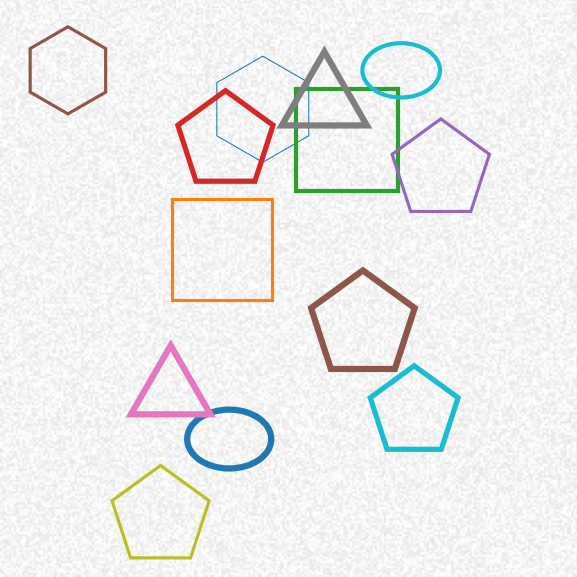[{"shape": "hexagon", "thickness": 0.5, "radius": 0.46, "center": [0.455, 0.81]}, {"shape": "oval", "thickness": 3, "radius": 0.36, "center": [0.397, 0.239]}, {"shape": "square", "thickness": 1.5, "radius": 0.44, "center": [0.385, 0.567]}, {"shape": "square", "thickness": 2, "radius": 0.44, "center": [0.601, 0.756]}, {"shape": "pentagon", "thickness": 2.5, "radius": 0.43, "center": [0.39, 0.755]}, {"shape": "pentagon", "thickness": 1.5, "radius": 0.44, "center": [0.763, 0.705]}, {"shape": "hexagon", "thickness": 1.5, "radius": 0.38, "center": [0.118, 0.877]}, {"shape": "pentagon", "thickness": 3, "radius": 0.47, "center": [0.628, 0.437]}, {"shape": "triangle", "thickness": 3, "radius": 0.4, "center": [0.296, 0.321]}, {"shape": "triangle", "thickness": 3, "radius": 0.43, "center": [0.562, 0.824]}, {"shape": "pentagon", "thickness": 1.5, "radius": 0.44, "center": [0.278, 0.105]}, {"shape": "pentagon", "thickness": 2.5, "radius": 0.4, "center": [0.717, 0.286]}, {"shape": "oval", "thickness": 2, "radius": 0.34, "center": [0.695, 0.877]}]